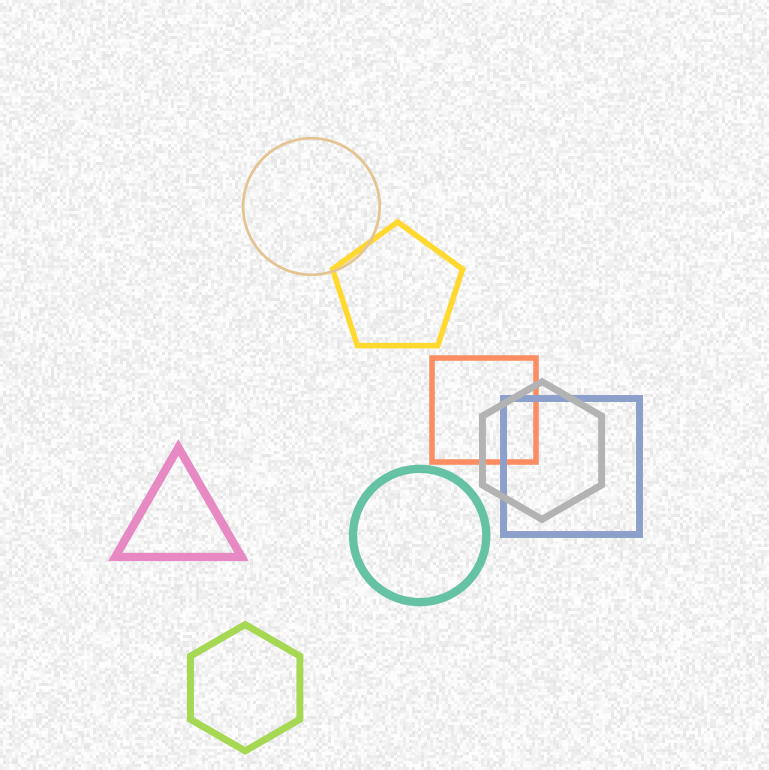[{"shape": "circle", "thickness": 3, "radius": 0.43, "center": [0.545, 0.305]}, {"shape": "square", "thickness": 2, "radius": 0.34, "center": [0.629, 0.467]}, {"shape": "square", "thickness": 2.5, "radius": 0.44, "center": [0.742, 0.395]}, {"shape": "triangle", "thickness": 3, "radius": 0.47, "center": [0.232, 0.324]}, {"shape": "hexagon", "thickness": 2.5, "radius": 0.41, "center": [0.318, 0.107]}, {"shape": "pentagon", "thickness": 2, "radius": 0.44, "center": [0.516, 0.623]}, {"shape": "circle", "thickness": 1, "radius": 0.44, "center": [0.404, 0.732]}, {"shape": "hexagon", "thickness": 2.5, "radius": 0.45, "center": [0.704, 0.415]}]